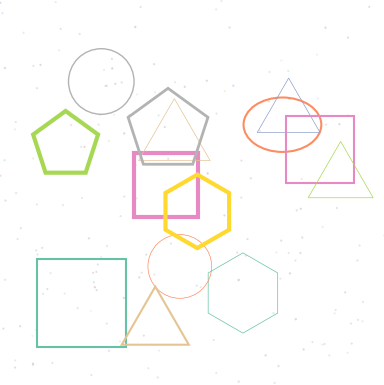[{"shape": "hexagon", "thickness": 0.5, "radius": 0.52, "center": [0.631, 0.239]}, {"shape": "square", "thickness": 1.5, "radius": 0.57, "center": [0.212, 0.213]}, {"shape": "oval", "thickness": 1.5, "radius": 0.51, "center": [0.734, 0.676]}, {"shape": "circle", "thickness": 0.5, "radius": 0.41, "center": [0.467, 0.308]}, {"shape": "triangle", "thickness": 0.5, "radius": 0.47, "center": [0.75, 0.703]}, {"shape": "square", "thickness": 3, "radius": 0.42, "center": [0.43, 0.519]}, {"shape": "square", "thickness": 1.5, "radius": 0.44, "center": [0.83, 0.612]}, {"shape": "pentagon", "thickness": 3, "radius": 0.44, "center": [0.17, 0.623]}, {"shape": "triangle", "thickness": 0.5, "radius": 0.49, "center": [0.885, 0.535]}, {"shape": "hexagon", "thickness": 3, "radius": 0.48, "center": [0.513, 0.451]}, {"shape": "triangle", "thickness": 0.5, "radius": 0.54, "center": [0.453, 0.637]}, {"shape": "triangle", "thickness": 1.5, "radius": 0.5, "center": [0.403, 0.155]}, {"shape": "circle", "thickness": 1, "radius": 0.43, "center": [0.263, 0.788]}, {"shape": "pentagon", "thickness": 2, "radius": 0.55, "center": [0.436, 0.662]}]